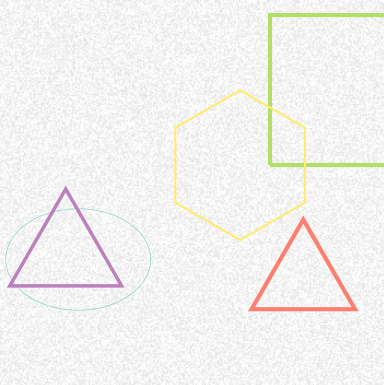[{"shape": "oval", "thickness": 0.5, "radius": 0.94, "center": [0.203, 0.326]}, {"shape": "triangle", "thickness": 3, "radius": 0.78, "center": [0.788, 0.274]}, {"shape": "square", "thickness": 3, "radius": 0.98, "center": [0.898, 0.766]}, {"shape": "triangle", "thickness": 2.5, "radius": 0.84, "center": [0.171, 0.341]}, {"shape": "hexagon", "thickness": 1.5, "radius": 0.97, "center": [0.624, 0.571]}]